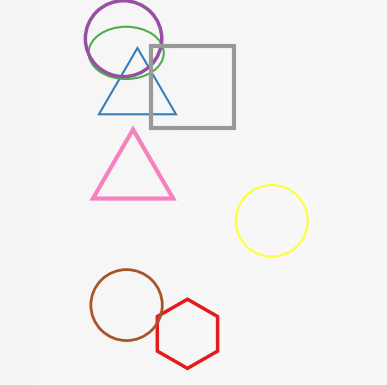[{"shape": "hexagon", "thickness": 2.5, "radius": 0.45, "center": [0.484, 0.133]}, {"shape": "triangle", "thickness": 1.5, "radius": 0.57, "center": [0.355, 0.761]}, {"shape": "oval", "thickness": 1.5, "radius": 0.48, "center": [0.326, 0.863]}, {"shape": "circle", "thickness": 2.5, "radius": 0.49, "center": [0.319, 0.899]}, {"shape": "circle", "thickness": 1.5, "radius": 0.46, "center": [0.701, 0.426]}, {"shape": "circle", "thickness": 2, "radius": 0.46, "center": [0.327, 0.208]}, {"shape": "triangle", "thickness": 3, "radius": 0.6, "center": [0.343, 0.544]}, {"shape": "square", "thickness": 3, "radius": 0.53, "center": [0.497, 0.773]}]